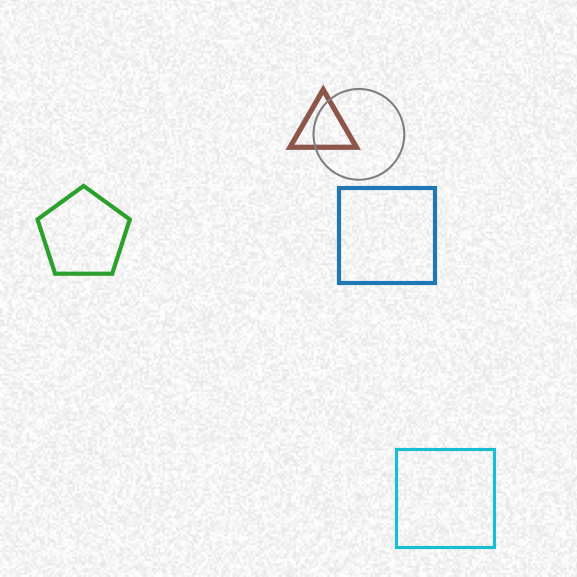[{"shape": "square", "thickness": 2, "radius": 0.41, "center": [0.67, 0.592]}, {"shape": "pentagon", "thickness": 2, "radius": 0.42, "center": [0.145, 0.593]}, {"shape": "triangle", "thickness": 2.5, "radius": 0.33, "center": [0.56, 0.777]}, {"shape": "circle", "thickness": 1, "radius": 0.39, "center": [0.621, 0.766]}, {"shape": "square", "thickness": 1.5, "radius": 0.42, "center": [0.771, 0.137]}]